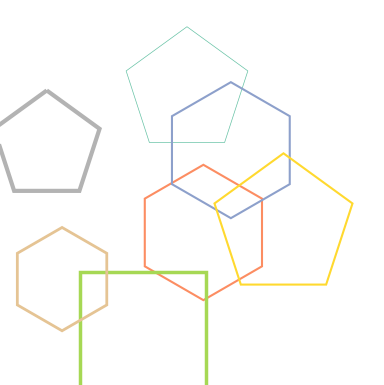[{"shape": "pentagon", "thickness": 0.5, "radius": 0.83, "center": [0.486, 0.764]}, {"shape": "hexagon", "thickness": 1.5, "radius": 0.88, "center": [0.528, 0.396]}, {"shape": "hexagon", "thickness": 1.5, "radius": 0.88, "center": [0.6, 0.61]}, {"shape": "square", "thickness": 2.5, "radius": 0.81, "center": [0.371, 0.132]}, {"shape": "pentagon", "thickness": 1.5, "radius": 0.94, "center": [0.736, 0.413]}, {"shape": "hexagon", "thickness": 2, "radius": 0.67, "center": [0.161, 0.275]}, {"shape": "pentagon", "thickness": 3, "radius": 0.72, "center": [0.121, 0.621]}]